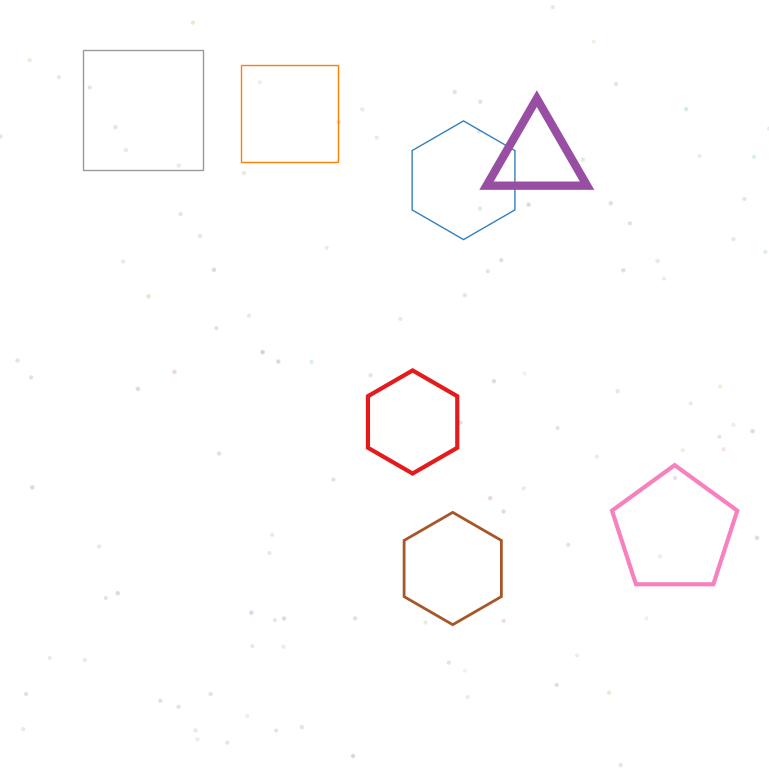[{"shape": "hexagon", "thickness": 1.5, "radius": 0.33, "center": [0.536, 0.452]}, {"shape": "hexagon", "thickness": 0.5, "radius": 0.39, "center": [0.602, 0.766]}, {"shape": "triangle", "thickness": 3, "radius": 0.38, "center": [0.697, 0.797]}, {"shape": "square", "thickness": 0.5, "radius": 0.31, "center": [0.376, 0.853]}, {"shape": "hexagon", "thickness": 1, "radius": 0.36, "center": [0.588, 0.262]}, {"shape": "pentagon", "thickness": 1.5, "radius": 0.43, "center": [0.876, 0.31]}, {"shape": "square", "thickness": 0.5, "radius": 0.39, "center": [0.185, 0.857]}]